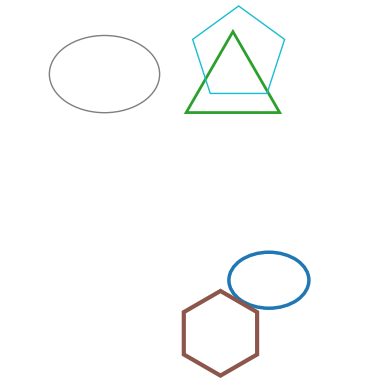[{"shape": "oval", "thickness": 2.5, "radius": 0.52, "center": [0.698, 0.272]}, {"shape": "triangle", "thickness": 2, "radius": 0.7, "center": [0.605, 0.778]}, {"shape": "hexagon", "thickness": 3, "radius": 0.55, "center": [0.573, 0.134]}, {"shape": "oval", "thickness": 1, "radius": 0.72, "center": [0.271, 0.808]}, {"shape": "pentagon", "thickness": 1, "radius": 0.63, "center": [0.62, 0.859]}]